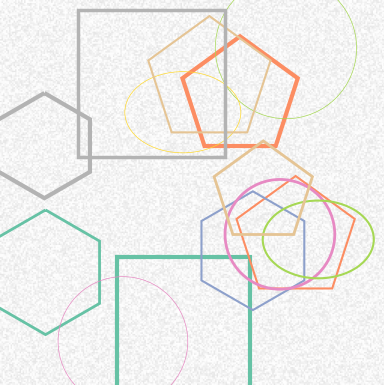[{"shape": "square", "thickness": 3, "radius": 0.86, "center": [0.477, 0.16]}, {"shape": "hexagon", "thickness": 2, "radius": 0.81, "center": [0.118, 0.293]}, {"shape": "pentagon", "thickness": 1.5, "radius": 0.81, "center": [0.768, 0.381]}, {"shape": "pentagon", "thickness": 3, "radius": 0.79, "center": [0.624, 0.748]}, {"shape": "hexagon", "thickness": 1.5, "radius": 0.77, "center": [0.657, 0.349]}, {"shape": "circle", "thickness": 2, "radius": 0.71, "center": [0.727, 0.391]}, {"shape": "circle", "thickness": 0.5, "radius": 0.84, "center": [0.319, 0.113]}, {"shape": "oval", "thickness": 1.5, "radius": 0.72, "center": [0.827, 0.378]}, {"shape": "circle", "thickness": 0.5, "radius": 0.92, "center": [0.743, 0.875]}, {"shape": "oval", "thickness": 0.5, "radius": 0.75, "center": [0.475, 0.708]}, {"shape": "pentagon", "thickness": 2, "radius": 0.67, "center": [0.684, 0.5]}, {"shape": "pentagon", "thickness": 1.5, "radius": 0.83, "center": [0.544, 0.791]}, {"shape": "hexagon", "thickness": 3, "radius": 0.68, "center": [0.115, 0.622]}, {"shape": "square", "thickness": 2.5, "radius": 0.95, "center": [0.393, 0.782]}]